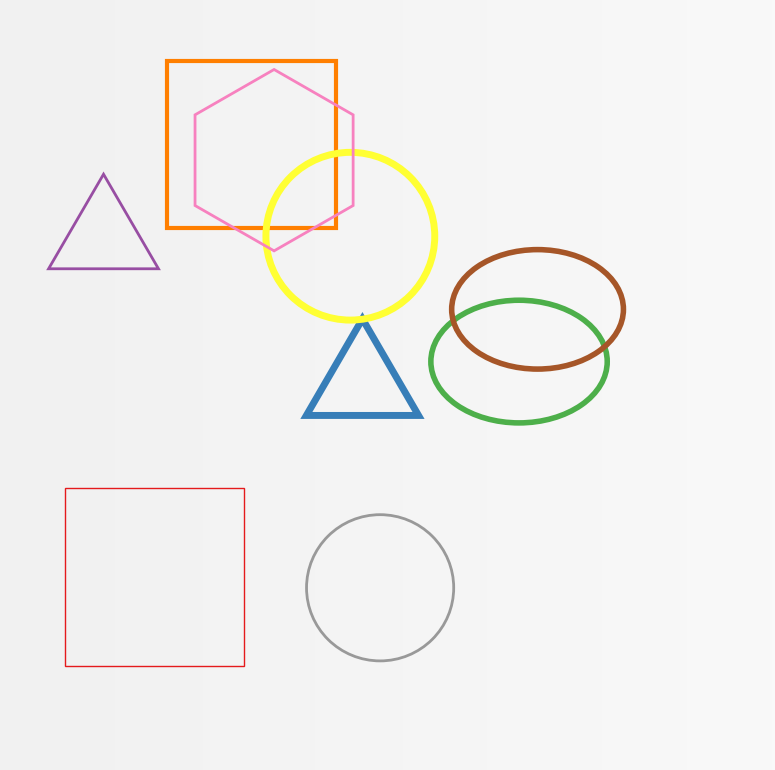[{"shape": "square", "thickness": 0.5, "radius": 0.58, "center": [0.199, 0.251]}, {"shape": "triangle", "thickness": 2.5, "radius": 0.42, "center": [0.468, 0.502]}, {"shape": "oval", "thickness": 2, "radius": 0.57, "center": [0.67, 0.53]}, {"shape": "triangle", "thickness": 1, "radius": 0.41, "center": [0.134, 0.692]}, {"shape": "square", "thickness": 1.5, "radius": 0.54, "center": [0.325, 0.813]}, {"shape": "circle", "thickness": 2.5, "radius": 0.54, "center": [0.452, 0.693]}, {"shape": "oval", "thickness": 2, "radius": 0.55, "center": [0.694, 0.598]}, {"shape": "hexagon", "thickness": 1, "radius": 0.59, "center": [0.354, 0.792]}, {"shape": "circle", "thickness": 1, "radius": 0.47, "center": [0.49, 0.237]}]